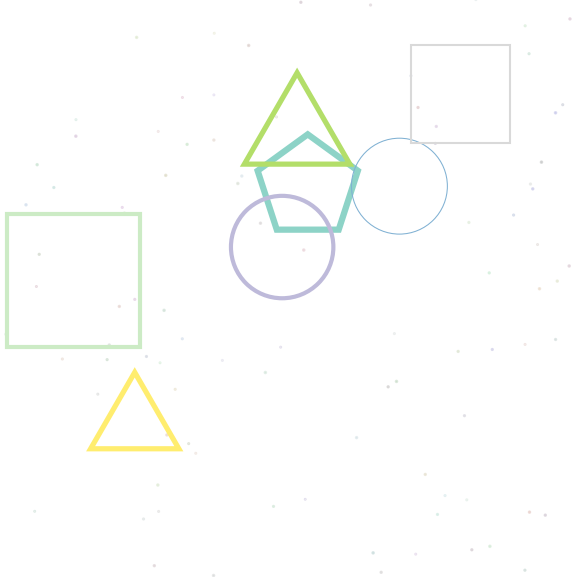[{"shape": "pentagon", "thickness": 3, "radius": 0.46, "center": [0.533, 0.675]}, {"shape": "circle", "thickness": 2, "radius": 0.44, "center": [0.489, 0.571]}, {"shape": "circle", "thickness": 0.5, "radius": 0.42, "center": [0.692, 0.677]}, {"shape": "triangle", "thickness": 2.5, "radius": 0.53, "center": [0.514, 0.768]}, {"shape": "square", "thickness": 1, "radius": 0.43, "center": [0.797, 0.837]}, {"shape": "square", "thickness": 2, "radius": 0.58, "center": [0.128, 0.513]}, {"shape": "triangle", "thickness": 2.5, "radius": 0.44, "center": [0.233, 0.266]}]